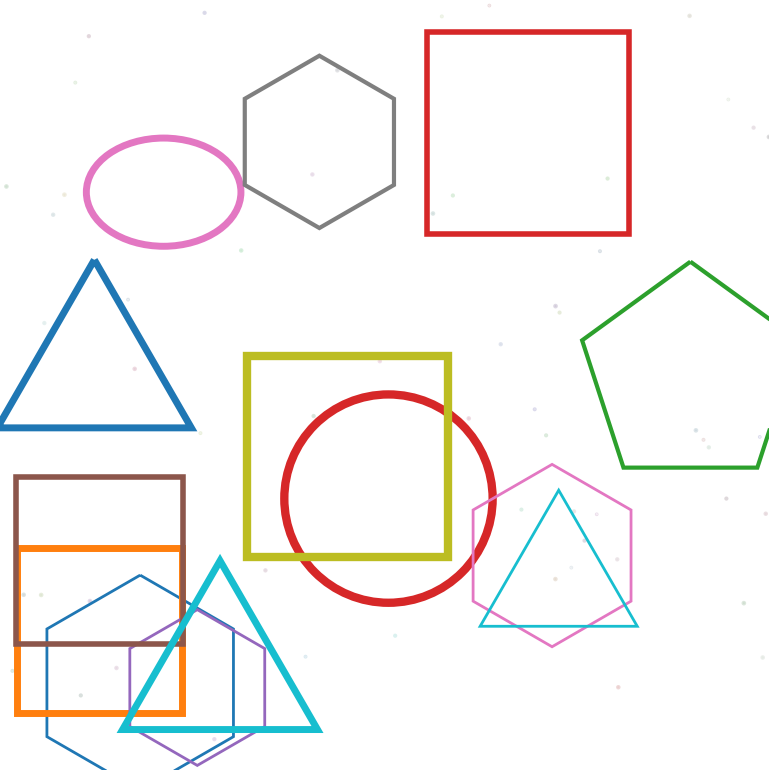[{"shape": "hexagon", "thickness": 1, "radius": 0.7, "center": [0.182, 0.113]}, {"shape": "triangle", "thickness": 2.5, "radius": 0.73, "center": [0.123, 0.517]}, {"shape": "square", "thickness": 2.5, "radius": 0.54, "center": [0.129, 0.181]}, {"shape": "pentagon", "thickness": 1.5, "radius": 0.74, "center": [0.897, 0.512]}, {"shape": "circle", "thickness": 3, "radius": 0.68, "center": [0.505, 0.352]}, {"shape": "square", "thickness": 2, "radius": 0.65, "center": [0.686, 0.827]}, {"shape": "hexagon", "thickness": 1, "radius": 0.51, "center": [0.256, 0.107]}, {"shape": "square", "thickness": 2, "radius": 0.54, "center": [0.129, 0.273]}, {"shape": "oval", "thickness": 2.5, "radius": 0.5, "center": [0.213, 0.75]}, {"shape": "hexagon", "thickness": 1, "radius": 0.59, "center": [0.717, 0.278]}, {"shape": "hexagon", "thickness": 1.5, "radius": 0.56, "center": [0.415, 0.816]}, {"shape": "square", "thickness": 3, "radius": 0.65, "center": [0.451, 0.407]}, {"shape": "triangle", "thickness": 1, "radius": 0.59, "center": [0.726, 0.246]}, {"shape": "triangle", "thickness": 2.5, "radius": 0.73, "center": [0.286, 0.126]}]